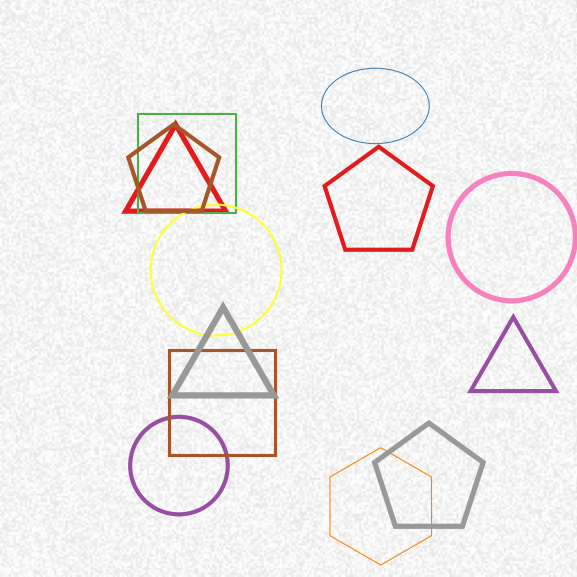[{"shape": "pentagon", "thickness": 2, "radius": 0.49, "center": [0.656, 0.646]}, {"shape": "triangle", "thickness": 2.5, "radius": 0.5, "center": [0.304, 0.683]}, {"shape": "oval", "thickness": 0.5, "radius": 0.47, "center": [0.65, 0.816]}, {"shape": "square", "thickness": 1, "radius": 0.43, "center": [0.324, 0.716]}, {"shape": "triangle", "thickness": 2, "radius": 0.43, "center": [0.889, 0.365]}, {"shape": "circle", "thickness": 2, "radius": 0.42, "center": [0.31, 0.193]}, {"shape": "hexagon", "thickness": 0.5, "radius": 0.51, "center": [0.659, 0.122]}, {"shape": "circle", "thickness": 1, "radius": 0.57, "center": [0.374, 0.531]}, {"shape": "pentagon", "thickness": 2, "radius": 0.41, "center": [0.301, 0.701]}, {"shape": "square", "thickness": 1.5, "radius": 0.46, "center": [0.384, 0.302]}, {"shape": "circle", "thickness": 2.5, "radius": 0.55, "center": [0.886, 0.589]}, {"shape": "triangle", "thickness": 3, "radius": 0.51, "center": [0.386, 0.365]}, {"shape": "pentagon", "thickness": 2.5, "radius": 0.49, "center": [0.743, 0.168]}]